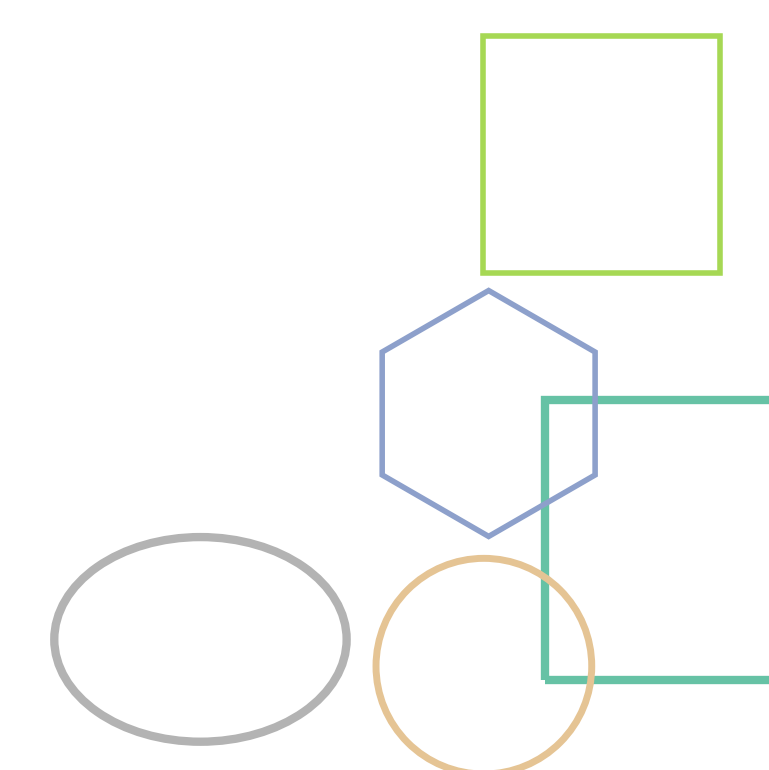[{"shape": "square", "thickness": 3, "radius": 0.91, "center": [0.889, 0.299]}, {"shape": "hexagon", "thickness": 2, "radius": 0.8, "center": [0.635, 0.463]}, {"shape": "square", "thickness": 2, "radius": 0.77, "center": [0.781, 0.799]}, {"shape": "circle", "thickness": 2.5, "radius": 0.7, "center": [0.628, 0.135]}, {"shape": "oval", "thickness": 3, "radius": 0.95, "center": [0.26, 0.17]}]